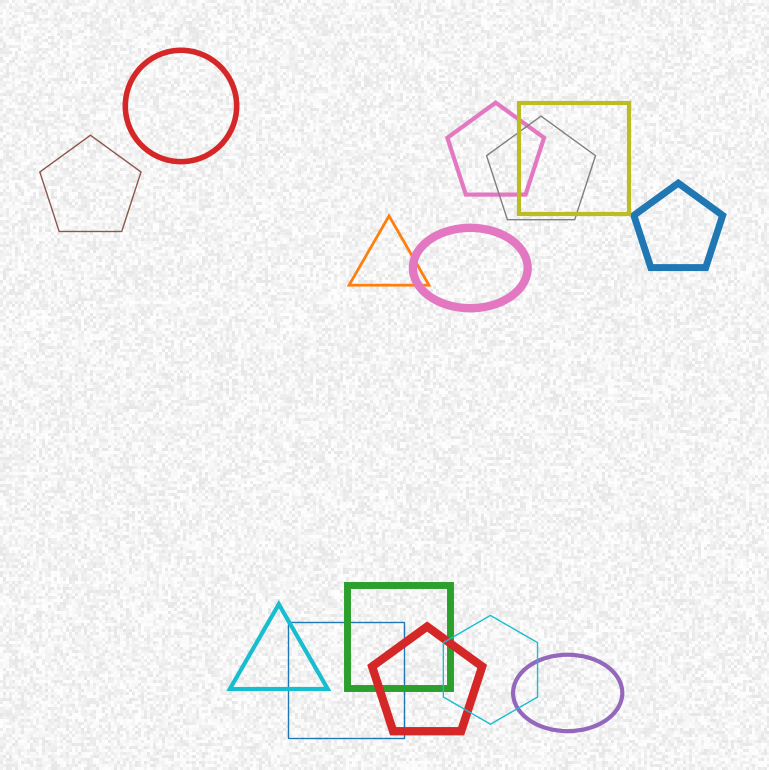[{"shape": "pentagon", "thickness": 2.5, "radius": 0.3, "center": [0.881, 0.702]}, {"shape": "square", "thickness": 0.5, "radius": 0.38, "center": [0.45, 0.117]}, {"shape": "triangle", "thickness": 1, "radius": 0.3, "center": [0.505, 0.66]}, {"shape": "square", "thickness": 2.5, "radius": 0.33, "center": [0.517, 0.173]}, {"shape": "pentagon", "thickness": 3, "radius": 0.38, "center": [0.555, 0.111]}, {"shape": "circle", "thickness": 2, "radius": 0.36, "center": [0.235, 0.862]}, {"shape": "oval", "thickness": 1.5, "radius": 0.35, "center": [0.737, 0.1]}, {"shape": "pentagon", "thickness": 0.5, "radius": 0.35, "center": [0.117, 0.755]}, {"shape": "pentagon", "thickness": 1.5, "radius": 0.33, "center": [0.644, 0.801]}, {"shape": "oval", "thickness": 3, "radius": 0.37, "center": [0.611, 0.652]}, {"shape": "pentagon", "thickness": 0.5, "radius": 0.37, "center": [0.703, 0.775]}, {"shape": "square", "thickness": 1.5, "radius": 0.36, "center": [0.746, 0.794]}, {"shape": "triangle", "thickness": 1.5, "radius": 0.37, "center": [0.362, 0.142]}, {"shape": "hexagon", "thickness": 0.5, "radius": 0.35, "center": [0.637, 0.13]}]